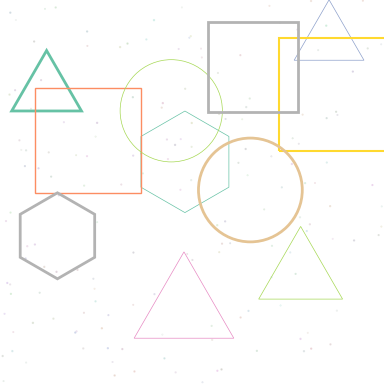[{"shape": "triangle", "thickness": 2, "radius": 0.52, "center": [0.121, 0.764]}, {"shape": "hexagon", "thickness": 0.5, "radius": 0.66, "center": [0.48, 0.58]}, {"shape": "square", "thickness": 1, "radius": 0.69, "center": [0.229, 0.635]}, {"shape": "triangle", "thickness": 0.5, "radius": 0.52, "center": [0.855, 0.896]}, {"shape": "triangle", "thickness": 0.5, "radius": 0.75, "center": [0.478, 0.196]}, {"shape": "triangle", "thickness": 0.5, "radius": 0.63, "center": [0.781, 0.286]}, {"shape": "circle", "thickness": 0.5, "radius": 0.66, "center": [0.445, 0.712]}, {"shape": "square", "thickness": 1.5, "radius": 0.73, "center": [0.871, 0.755]}, {"shape": "circle", "thickness": 2, "radius": 0.67, "center": [0.65, 0.507]}, {"shape": "hexagon", "thickness": 2, "radius": 0.56, "center": [0.149, 0.387]}, {"shape": "square", "thickness": 2, "radius": 0.59, "center": [0.657, 0.827]}]